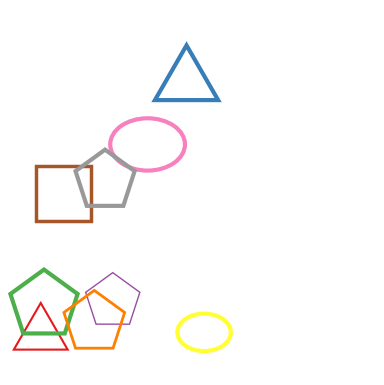[{"shape": "triangle", "thickness": 1.5, "radius": 0.4, "center": [0.106, 0.132]}, {"shape": "triangle", "thickness": 3, "radius": 0.47, "center": [0.484, 0.787]}, {"shape": "pentagon", "thickness": 3, "radius": 0.46, "center": [0.114, 0.208]}, {"shape": "pentagon", "thickness": 1, "radius": 0.37, "center": [0.293, 0.218]}, {"shape": "pentagon", "thickness": 2, "radius": 0.41, "center": [0.245, 0.163]}, {"shape": "oval", "thickness": 3, "radius": 0.35, "center": [0.53, 0.137]}, {"shape": "square", "thickness": 2.5, "radius": 0.36, "center": [0.166, 0.499]}, {"shape": "oval", "thickness": 3, "radius": 0.49, "center": [0.383, 0.625]}, {"shape": "pentagon", "thickness": 3, "radius": 0.4, "center": [0.273, 0.531]}]